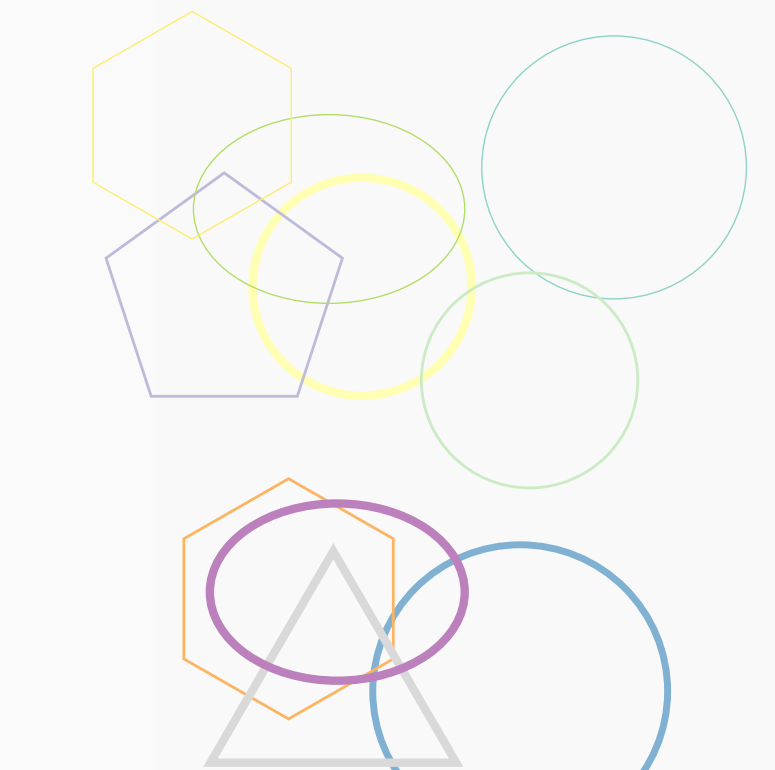[{"shape": "circle", "thickness": 0.5, "radius": 0.85, "center": [0.792, 0.783]}, {"shape": "circle", "thickness": 3, "radius": 0.71, "center": [0.467, 0.628]}, {"shape": "pentagon", "thickness": 1, "radius": 0.8, "center": [0.289, 0.615]}, {"shape": "circle", "thickness": 2.5, "radius": 0.95, "center": [0.671, 0.102]}, {"shape": "hexagon", "thickness": 1, "radius": 0.78, "center": [0.372, 0.222]}, {"shape": "oval", "thickness": 0.5, "radius": 0.88, "center": [0.425, 0.729]}, {"shape": "triangle", "thickness": 3, "radius": 0.92, "center": [0.43, 0.101]}, {"shape": "oval", "thickness": 3, "radius": 0.82, "center": [0.435, 0.231]}, {"shape": "circle", "thickness": 1, "radius": 0.7, "center": [0.683, 0.506]}, {"shape": "hexagon", "thickness": 0.5, "radius": 0.74, "center": [0.248, 0.837]}]